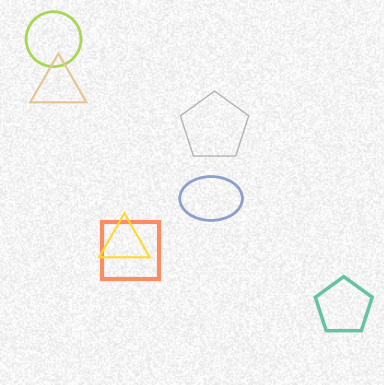[{"shape": "pentagon", "thickness": 2.5, "radius": 0.39, "center": [0.893, 0.204]}, {"shape": "square", "thickness": 3, "radius": 0.37, "center": [0.339, 0.35]}, {"shape": "oval", "thickness": 2, "radius": 0.41, "center": [0.548, 0.484]}, {"shape": "circle", "thickness": 2, "radius": 0.36, "center": [0.139, 0.898]}, {"shape": "triangle", "thickness": 1.5, "radius": 0.38, "center": [0.323, 0.37]}, {"shape": "triangle", "thickness": 1.5, "radius": 0.42, "center": [0.152, 0.776]}, {"shape": "pentagon", "thickness": 1, "radius": 0.47, "center": [0.557, 0.67]}]